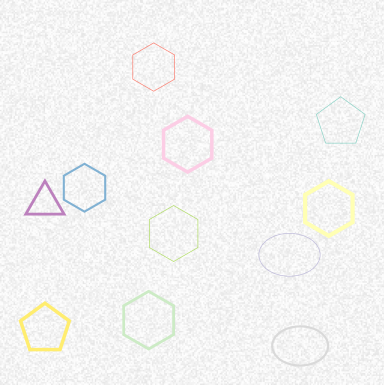[{"shape": "pentagon", "thickness": 0.5, "radius": 0.33, "center": [0.885, 0.682]}, {"shape": "hexagon", "thickness": 3, "radius": 0.36, "center": [0.854, 0.458]}, {"shape": "oval", "thickness": 0.5, "radius": 0.4, "center": [0.752, 0.338]}, {"shape": "hexagon", "thickness": 0.5, "radius": 0.31, "center": [0.399, 0.826]}, {"shape": "hexagon", "thickness": 1.5, "radius": 0.31, "center": [0.219, 0.512]}, {"shape": "hexagon", "thickness": 0.5, "radius": 0.36, "center": [0.451, 0.393]}, {"shape": "hexagon", "thickness": 2.5, "radius": 0.36, "center": [0.487, 0.625]}, {"shape": "oval", "thickness": 1.5, "radius": 0.36, "center": [0.78, 0.101]}, {"shape": "triangle", "thickness": 2, "radius": 0.29, "center": [0.117, 0.473]}, {"shape": "hexagon", "thickness": 2, "radius": 0.37, "center": [0.386, 0.168]}, {"shape": "pentagon", "thickness": 2.5, "radius": 0.33, "center": [0.117, 0.146]}]